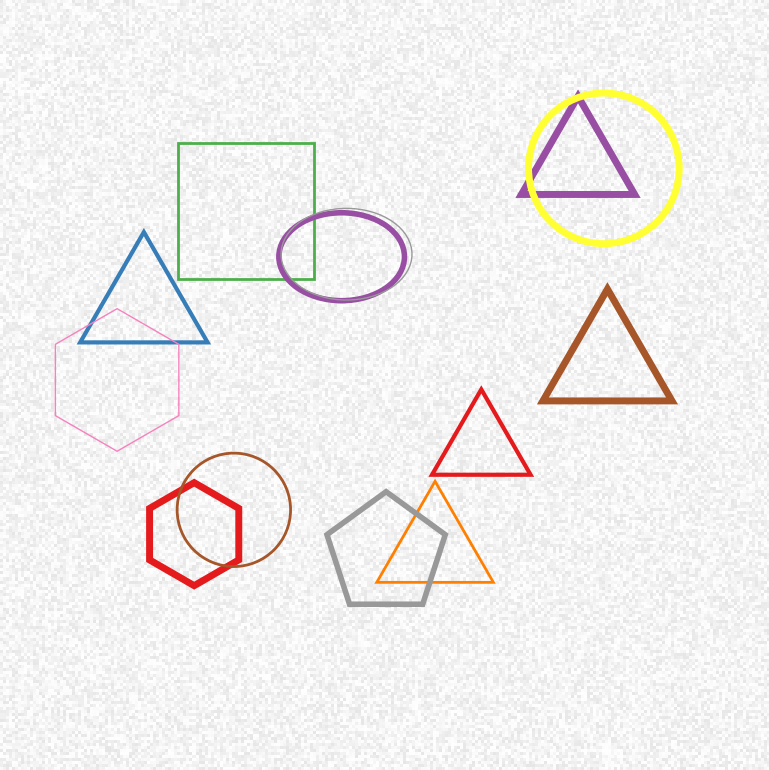[{"shape": "hexagon", "thickness": 2.5, "radius": 0.33, "center": [0.252, 0.306]}, {"shape": "triangle", "thickness": 1.5, "radius": 0.37, "center": [0.625, 0.42]}, {"shape": "triangle", "thickness": 1.5, "radius": 0.48, "center": [0.187, 0.603]}, {"shape": "square", "thickness": 1, "radius": 0.44, "center": [0.32, 0.726]}, {"shape": "triangle", "thickness": 2.5, "radius": 0.42, "center": [0.751, 0.79]}, {"shape": "oval", "thickness": 2, "radius": 0.41, "center": [0.444, 0.667]}, {"shape": "triangle", "thickness": 1, "radius": 0.44, "center": [0.565, 0.287]}, {"shape": "circle", "thickness": 2.5, "radius": 0.49, "center": [0.784, 0.781]}, {"shape": "triangle", "thickness": 2.5, "radius": 0.48, "center": [0.789, 0.528]}, {"shape": "circle", "thickness": 1, "radius": 0.37, "center": [0.304, 0.338]}, {"shape": "hexagon", "thickness": 0.5, "radius": 0.46, "center": [0.152, 0.507]}, {"shape": "oval", "thickness": 0.5, "radius": 0.43, "center": [0.45, 0.67]}, {"shape": "pentagon", "thickness": 2, "radius": 0.4, "center": [0.501, 0.281]}]